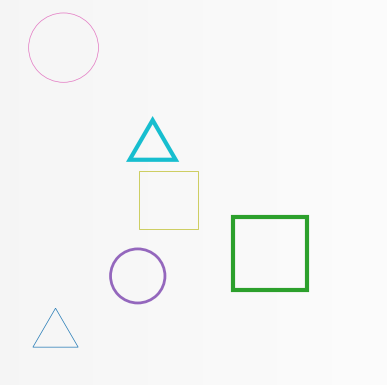[{"shape": "triangle", "thickness": 0.5, "radius": 0.34, "center": [0.143, 0.132]}, {"shape": "square", "thickness": 3, "radius": 0.48, "center": [0.697, 0.341]}, {"shape": "circle", "thickness": 2, "radius": 0.35, "center": [0.355, 0.283]}, {"shape": "circle", "thickness": 0.5, "radius": 0.45, "center": [0.164, 0.876]}, {"shape": "square", "thickness": 0.5, "radius": 0.38, "center": [0.434, 0.48]}, {"shape": "triangle", "thickness": 3, "radius": 0.34, "center": [0.394, 0.619]}]